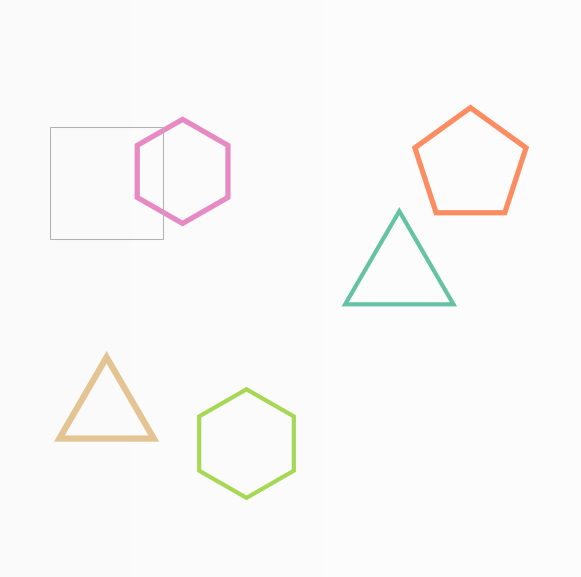[{"shape": "triangle", "thickness": 2, "radius": 0.54, "center": [0.687, 0.526]}, {"shape": "pentagon", "thickness": 2.5, "radius": 0.5, "center": [0.809, 0.712]}, {"shape": "hexagon", "thickness": 2.5, "radius": 0.45, "center": [0.314, 0.702]}, {"shape": "hexagon", "thickness": 2, "radius": 0.47, "center": [0.424, 0.231]}, {"shape": "triangle", "thickness": 3, "radius": 0.47, "center": [0.183, 0.287]}, {"shape": "square", "thickness": 0.5, "radius": 0.49, "center": [0.183, 0.682]}]